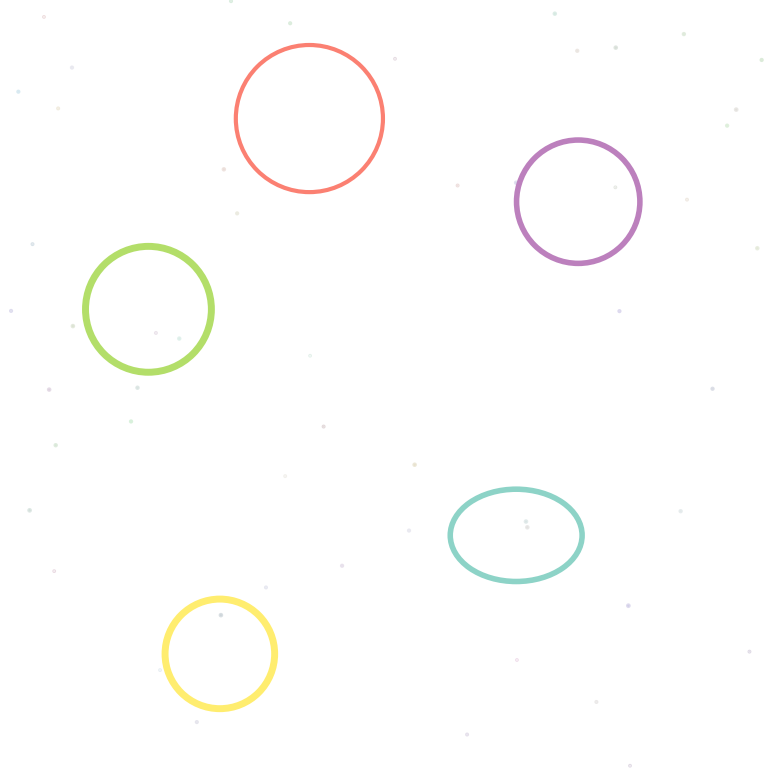[{"shape": "oval", "thickness": 2, "radius": 0.43, "center": [0.67, 0.305]}, {"shape": "circle", "thickness": 1.5, "radius": 0.48, "center": [0.402, 0.846]}, {"shape": "circle", "thickness": 2.5, "radius": 0.41, "center": [0.193, 0.598]}, {"shape": "circle", "thickness": 2, "radius": 0.4, "center": [0.751, 0.738]}, {"shape": "circle", "thickness": 2.5, "radius": 0.36, "center": [0.286, 0.151]}]